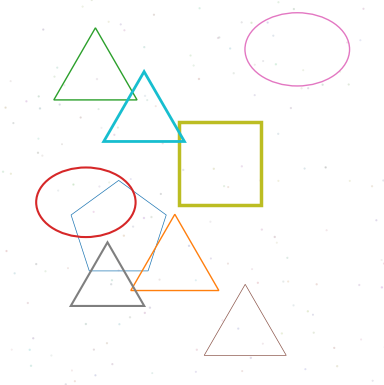[{"shape": "pentagon", "thickness": 0.5, "radius": 0.65, "center": [0.308, 0.401]}, {"shape": "triangle", "thickness": 1, "radius": 0.66, "center": [0.454, 0.311]}, {"shape": "triangle", "thickness": 1, "radius": 0.62, "center": [0.248, 0.803]}, {"shape": "oval", "thickness": 1.5, "radius": 0.65, "center": [0.223, 0.475]}, {"shape": "triangle", "thickness": 0.5, "radius": 0.62, "center": [0.637, 0.138]}, {"shape": "oval", "thickness": 1, "radius": 0.68, "center": [0.772, 0.872]}, {"shape": "triangle", "thickness": 1.5, "radius": 0.55, "center": [0.279, 0.26]}, {"shape": "square", "thickness": 2.5, "radius": 0.53, "center": [0.572, 0.576]}, {"shape": "triangle", "thickness": 2, "radius": 0.6, "center": [0.374, 0.693]}]